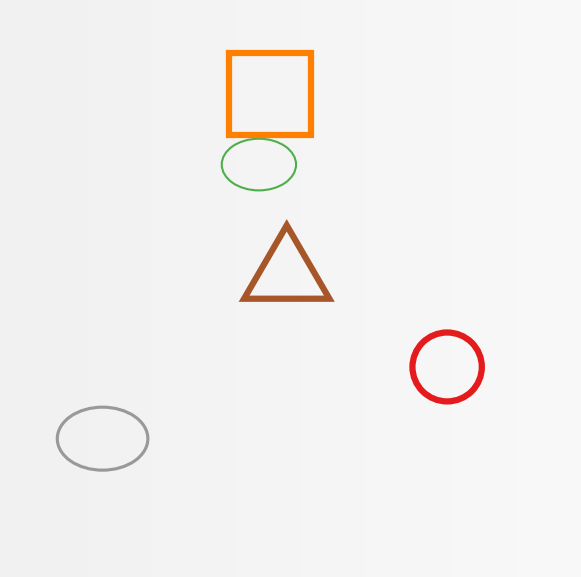[{"shape": "circle", "thickness": 3, "radius": 0.3, "center": [0.769, 0.364]}, {"shape": "oval", "thickness": 1, "radius": 0.32, "center": [0.445, 0.714]}, {"shape": "square", "thickness": 3, "radius": 0.35, "center": [0.465, 0.837]}, {"shape": "triangle", "thickness": 3, "radius": 0.42, "center": [0.493, 0.524]}, {"shape": "oval", "thickness": 1.5, "radius": 0.39, "center": [0.176, 0.24]}]